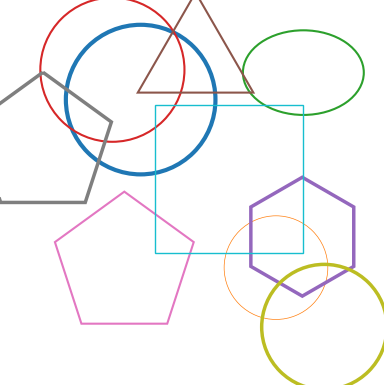[{"shape": "circle", "thickness": 3, "radius": 0.97, "center": [0.365, 0.741]}, {"shape": "circle", "thickness": 0.5, "radius": 0.67, "center": [0.717, 0.305]}, {"shape": "oval", "thickness": 1.5, "radius": 0.78, "center": [0.788, 0.811]}, {"shape": "circle", "thickness": 1.5, "radius": 0.94, "center": [0.292, 0.819]}, {"shape": "hexagon", "thickness": 2.5, "radius": 0.77, "center": [0.785, 0.385]}, {"shape": "triangle", "thickness": 1.5, "radius": 0.87, "center": [0.508, 0.846]}, {"shape": "pentagon", "thickness": 1.5, "radius": 0.95, "center": [0.323, 0.313]}, {"shape": "pentagon", "thickness": 2.5, "radius": 0.93, "center": [0.112, 0.625]}, {"shape": "circle", "thickness": 2.5, "radius": 0.81, "center": [0.842, 0.151]}, {"shape": "square", "thickness": 1, "radius": 0.96, "center": [0.594, 0.536]}]